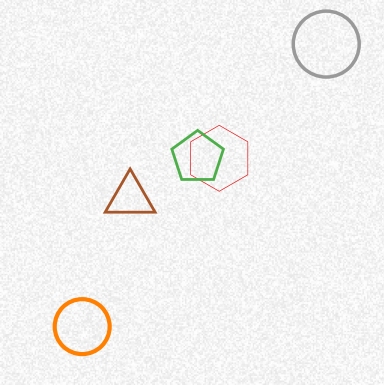[{"shape": "hexagon", "thickness": 0.5, "radius": 0.43, "center": [0.569, 0.589]}, {"shape": "pentagon", "thickness": 2, "radius": 0.35, "center": [0.513, 0.591]}, {"shape": "circle", "thickness": 3, "radius": 0.36, "center": [0.213, 0.152]}, {"shape": "triangle", "thickness": 2, "radius": 0.37, "center": [0.338, 0.486]}, {"shape": "circle", "thickness": 2.5, "radius": 0.43, "center": [0.847, 0.885]}]